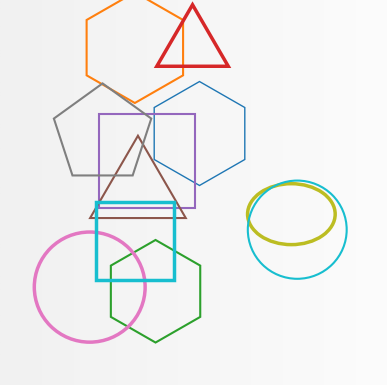[{"shape": "hexagon", "thickness": 1, "radius": 0.67, "center": [0.515, 0.653]}, {"shape": "hexagon", "thickness": 1.5, "radius": 0.72, "center": [0.348, 0.876]}, {"shape": "hexagon", "thickness": 1.5, "radius": 0.67, "center": [0.401, 0.243]}, {"shape": "triangle", "thickness": 2.5, "radius": 0.53, "center": [0.497, 0.881]}, {"shape": "square", "thickness": 1.5, "radius": 0.61, "center": [0.379, 0.582]}, {"shape": "triangle", "thickness": 1.5, "radius": 0.71, "center": [0.356, 0.505]}, {"shape": "circle", "thickness": 2.5, "radius": 0.72, "center": [0.232, 0.254]}, {"shape": "pentagon", "thickness": 1.5, "radius": 0.66, "center": [0.265, 0.651]}, {"shape": "oval", "thickness": 2.5, "radius": 0.57, "center": [0.752, 0.444]}, {"shape": "square", "thickness": 2.5, "radius": 0.51, "center": [0.348, 0.374]}, {"shape": "circle", "thickness": 1.5, "radius": 0.64, "center": [0.767, 0.403]}]